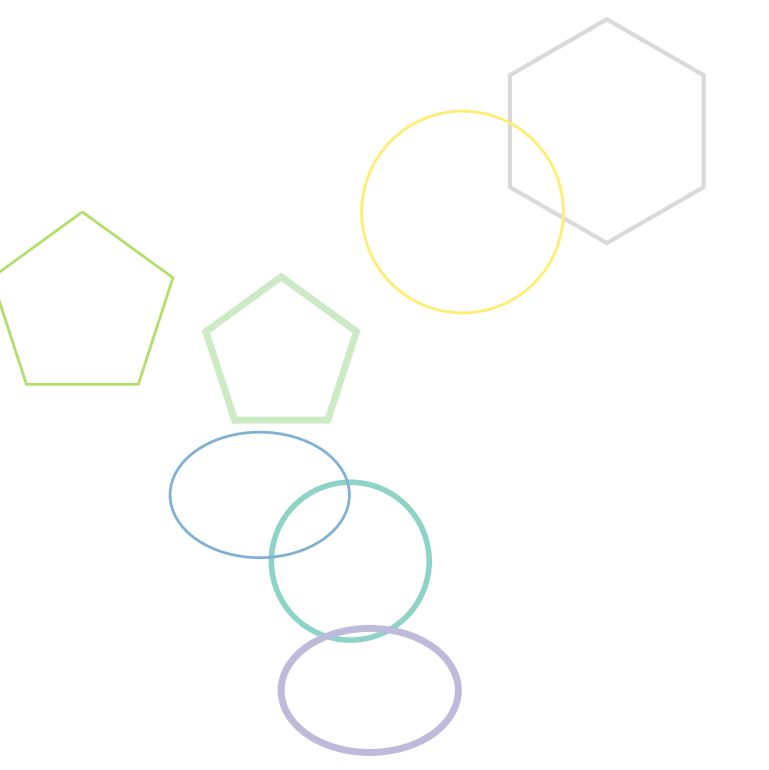[{"shape": "circle", "thickness": 2, "radius": 0.51, "center": [0.455, 0.271]}, {"shape": "oval", "thickness": 2.5, "radius": 0.58, "center": [0.48, 0.103]}, {"shape": "oval", "thickness": 1, "radius": 0.58, "center": [0.337, 0.357]}, {"shape": "pentagon", "thickness": 1, "radius": 0.62, "center": [0.107, 0.601]}, {"shape": "hexagon", "thickness": 1.5, "radius": 0.73, "center": [0.788, 0.83]}, {"shape": "pentagon", "thickness": 2.5, "radius": 0.51, "center": [0.365, 0.538]}, {"shape": "circle", "thickness": 1, "radius": 0.66, "center": [0.601, 0.725]}]